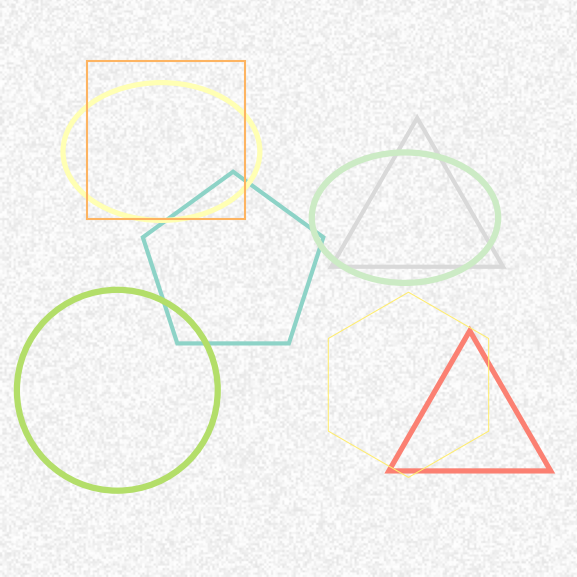[{"shape": "pentagon", "thickness": 2, "radius": 0.82, "center": [0.404, 0.537]}, {"shape": "oval", "thickness": 2.5, "radius": 0.85, "center": [0.28, 0.737]}, {"shape": "triangle", "thickness": 2.5, "radius": 0.81, "center": [0.813, 0.265]}, {"shape": "square", "thickness": 1, "radius": 0.69, "center": [0.288, 0.757]}, {"shape": "circle", "thickness": 3, "radius": 0.87, "center": [0.203, 0.323]}, {"shape": "triangle", "thickness": 2, "radius": 0.86, "center": [0.722, 0.623]}, {"shape": "oval", "thickness": 3, "radius": 0.81, "center": [0.701, 0.622]}, {"shape": "hexagon", "thickness": 0.5, "radius": 0.8, "center": [0.707, 0.333]}]